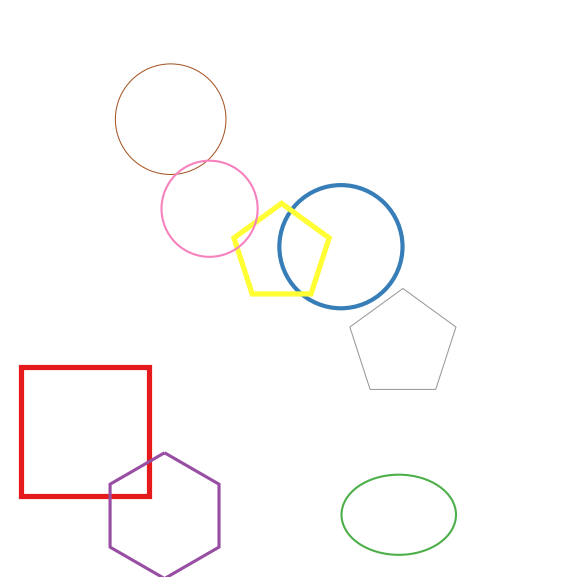[{"shape": "square", "thickness": 2.5, "radius": 0.56, "center": [0.147, 0.252]}, {"shape": "circle", "thickness": 2, "radius": 0.53, "center": [0.59, 0.572]}, {"shape": "oval", "thickness": 1, "radius": 0.5, "center": [0.69, 0.108]}, {"shape": "hexagon", "thickness": 1.5, "radius": 0.54, "center": [0.285, 0.106]}, {"shape": "pentagon", "thickness": 2.5, "radius": 0.43, "center": [0.488, 0.56]}, {"shape": "circle", "thickness": 0.5, "radius": 0.48, "center": [0.296, 0.793]}, {"shape": "circle", "thickness": 1, "radius": 0.42, "center": [0.363, 0.638]}, {"shape": "pentagon", "thickness": 0.5, "radius": 0.48, "center": [0.698, 0.403]}]